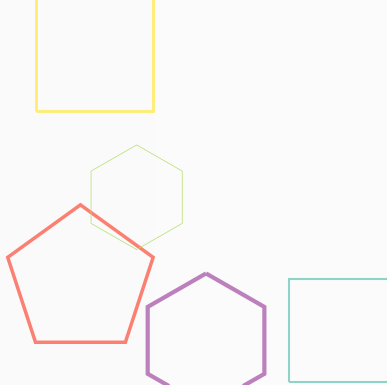[{"shape": "square", "thickness": 1.5, "radius": 0.67, "center": [0.879, 0.142]}, {"shape": "pentagon", "thickness": 2.5, "radius": 0.99, "center": [0.208, 0.271]}, {"shape": "hexagon", "thickness": 0.5, "radius": 0.68, "center": [0.353, 0.488]}, {"shape": "hexagon", "thickness": 3, "radius": 0.87, "center": [0.532, 0.116]}, {"shape": "square", "thickness": 2, "radius": 0.76, "center": [0.243, 0.863]}]